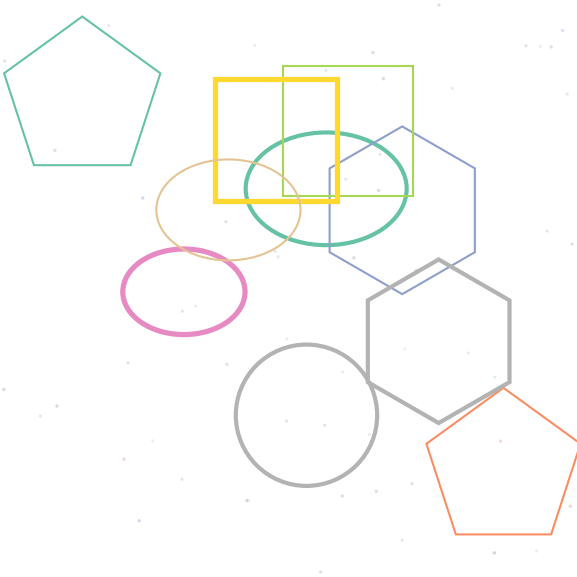[{"shape": "pentagon", "thickness": 1, "radius": 0.71, "center": [0.142, 0.828]}, {"shape": "oval", "thickness": 2, "radius": 0.7, "center": [0.565, 0.672]}, {"shape": "pentagon", "thickness": 1, "radius": 0.7, "center": [0.872, 0.187]}, {"shape": "hexagon", "thickness": 1, "radius": 0.73, "center": [0.696, 0.635]}, {"shape": "oval", "thickness": 2.5, "radius": 0.53, "center": [0.318, 0.494]}, {"shape": "square", "thickness": 1, "radius": 0.56, "center": [0.603, 0.772]}, {"shape": "square", "thickness": 2.5, "radius": 0.53, "center": [0.479, 0.757]}, {"shape": "oval", "thickness": 1, "radius": 0.62, "center": [0.396, 0.636]}, {"shape": "hexagon", "thickness": 2, "radius": 0.71, "center": [0.76, 0.408]}, {"shape": "circle", "thickness": 2, "radius": 0.61, "center": [0.531, 0.28]}]